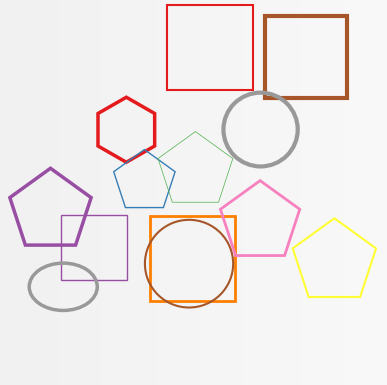[{"shape": "hexagon", "thickness": 2.5, "radius": 0.42, "center": [0.326, 0.663]}, {"shape": "square", "thickness": 1.5, "radius": 0.56, "center": [0.542, 0.877]}, {"shape": "pentagon", "thickness": 1, "radius": 0.42, "center": [0.373, 0.528]}, {"shape": "pentagon", "thickness": 0.5, "radius": 0.51, "center": [0.504, 0.557]}, {"shape": "pentagon", "thickness": 2.5, "radius": 0.55, "center": [0.13, 0.453]}, {"shape": "square", "thickness": 1, "radius": 0.42, "center": [0.242, 0.357]}, {"shape": "square", "thickness": 2, "radius": 0.55, "center": [0.497, 0.329]}, {"shape": "pentagon", "thickness": 1.5, "radius": 0.56, "center": [0.863, 0.32]}, {"shape": "square", "thickness": 3, "radius": 0.53, "center": [0.789, 0.852]}, {"shape": "circle", "thickness": 1.5, "radius": 0.57, "center": [0.488, 0.315]}, {"shape": "pentagon", "thickness": 2, "radius": 0.54, "center": [0.671, 0.423]}, {"shape": "circle", "thickness": 3, "radius": 0.48, "center": [0.672, 0.664]}, {"shape": "oval", "thickness": 2.5, "radius": 0.44, "center": [0.163, 0.255]}]